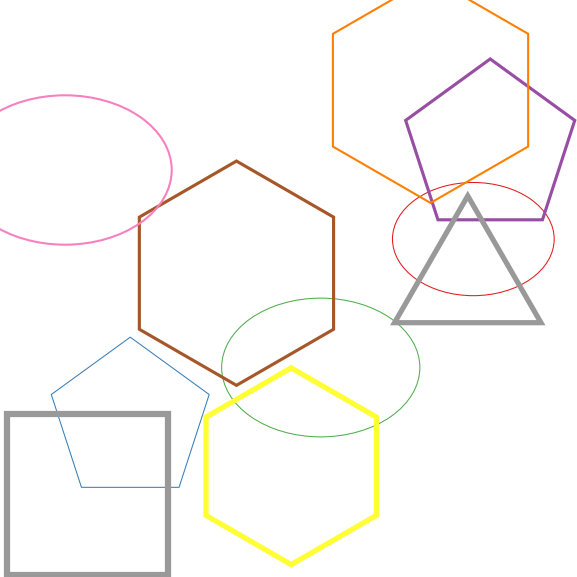[{"shape": "oval", "thickness": 0.5, "radius": 0.7, "center": [0.82, 0.585]}, {"shape": "pentagon", "thickness": 0.5, "radius": 0.72, "center": [0.226, 0.272]}, {"shape": "oval", "thickness": 0.5, "radius": 0.86, "center": [0.555, 0.363]}, {"shape": "pentagon", "thickness": 1.5, "radius": 0.77, "center": [0.849, 0.743]}, {"shape": "hexagon", "thickness": 1, "radius": 0.98, "center": [0.745, 0.843]}, {"shape": "hexagon", "thickness": 2.5, "radius": 0.85, "center": [0.504, 0.192]}, {"shape": "hexagon", "thickness": 1.5, "radius": 0.97, "center": [0.409, 0.526]}, {"shape": "oval", "thickness": 1, "radius": 0.92, "center": [0.113, 0.705]}, {"shape": "square", "thickness": 3, "radius": 0.7, "center": [0.151, 0.143]}, {"shape": "triangle", "thickness": 2.5, "radius": 0.73, "center": [0.81, 0.514]}]